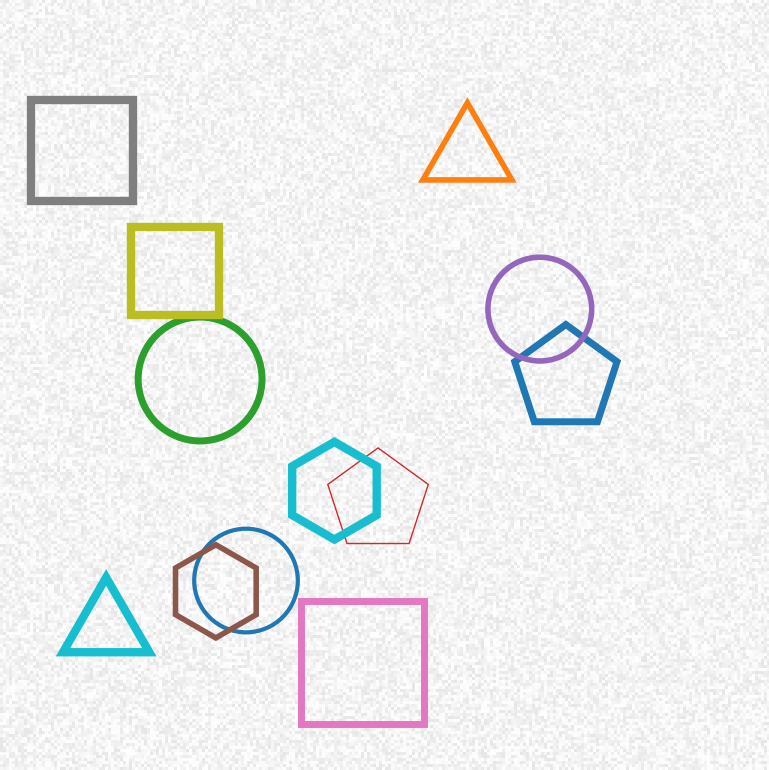[{"shape": "pentagon", "thickness": 2.5, "radius": 0.35, "center": [0.735, 0.509]}, {"shape": "circle", "thickness": 1.5, "radius": 0.34, "center": [0.319, 0.246]}, {"shape": "triangle", "thickness": 2, "radius": 0.33, "center": [0.607, 0.8]}, {"shape": "circle", "thickness": 2.5, "radius": 0.4, "center": [0.26, 0.508]}, {"shape": "pentagon", "thickness": 0.5, "radius": 0.34, "center": [0.491, 0.35]}, {"shape": "circle", "thickness": 2, "radius": 0.34, "center": [0.701, 0.599]}, {"shape": "hexagon", "thickness": 2, "radius": 0.3, "center": [0.28, 0.232]}, {"shape": "square", "thickness": 2.5, "radius": 0.4, "center": [0.471, 0.14]}, {"shape": "square", "thickness": 3, "radius": 0.33, "center": [0.106, 0.805]}, {"shape": "square", "thickness": 3, "radius": 0.29, "center": [0.228, 0.648]}, {"shape": "hexagon", "thickness": 3, "radius": 0.32, "center": [0.434, 0.363]}, {"shape": "triangle", "thickness": 3, "radius": 0.32, "center": [0.138, 0.185]}]